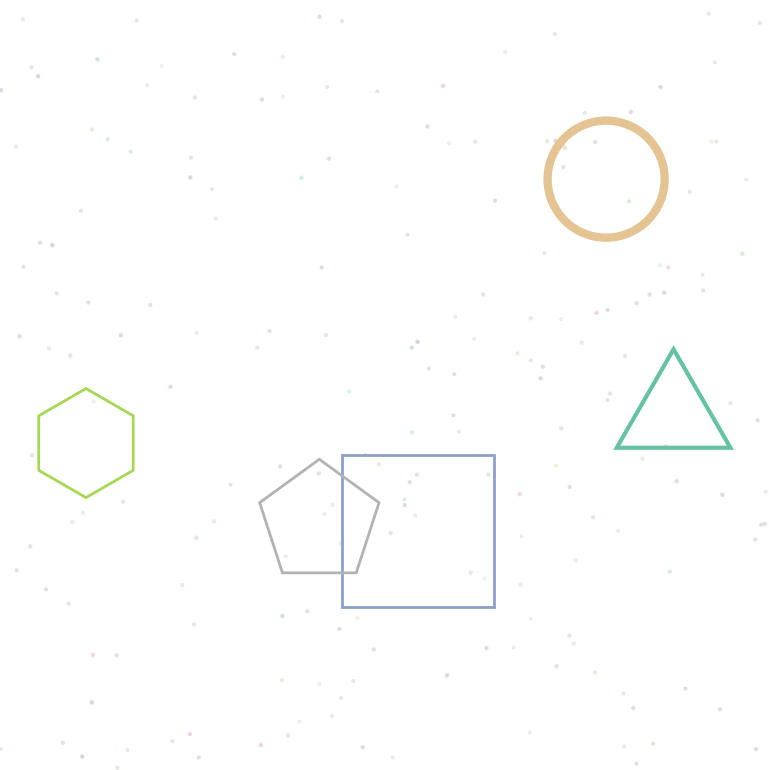[{"shape": "triangle", "thickness": 1.5, "radius": 0.43, "center": [0.875, 0.461]}, {"shape": "square", "thickness": 1, "radius": 0.49, "center": [0.543, 0.31]}, {"shape": "hexagon", "thickness": 1, "radius": 0.35, "center": [0.112, 0.425]}, {"shape": "circle", "thickness": 3, "radius": 0.38, "center": [0.787, 0.767]}, {"shape": "pentagon", "thickness": 1, "radius": 0.41, "center": [0.415, 0.322]}]